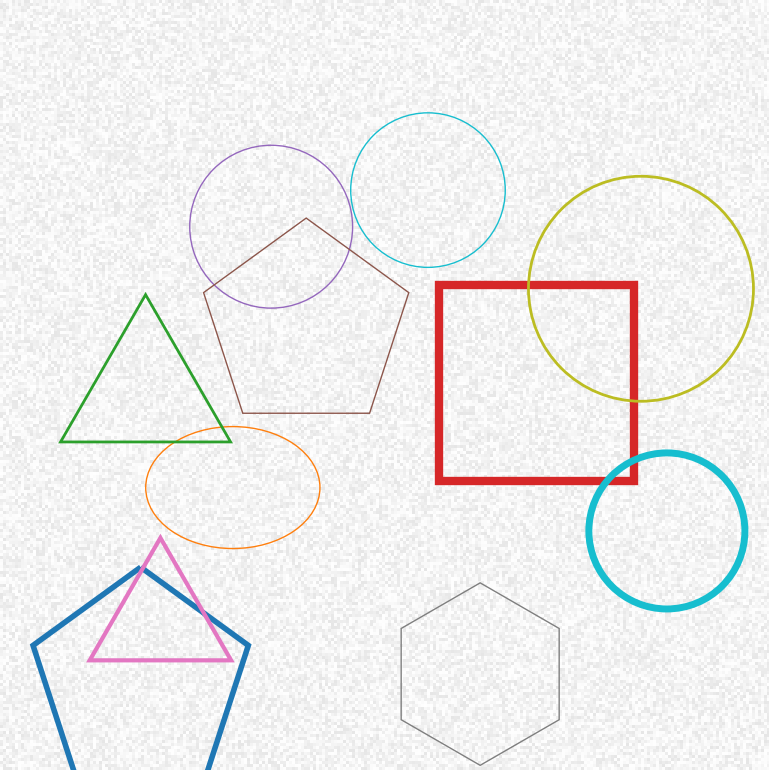[{"shape": "pentagon", "thickness": 2, "radius": 0.73, "center": [0.183, 0.116]}, {"shape": "oval", "thickness": 0.5, "radius": 0.57, "center": [0.302, 0.367]}, {"shape": "triangle", "thickness": 1, "radius": 0.64, "center": [0.189, 0.49]}, {"shape": "square", "thickness": 3, "radius": 0.63, "center": [0.697, 0.503]}, {"shape": "circle", "thickness": 0.5, "radius": 0.53, "center": [0.352, 0.706]}, {"shape": "pentagon", "thickness": 0.5, "radius": 0.7, "center": [0.398, 0.577]}, {"shape": "triangle", "thickness": 1.5, "radius": 0.53, "center": [0.208, 0.195]}, {"shape": "hexagon", "thickness": 0.5, "radius": 0.59, "center": [0.624, 0.125]}, {"shape": "circle", "thickness": 1, "radius": 0.73, "center": [0.832, 0.625]}, {"shape": "circle", "thickness": 0.5, "radius": 0.5, "center": [0.556, 0.753]}, {"shape": "circle", "thickness": 2.5, "radius": 0.51, "center": [0.866, 0.31]}]